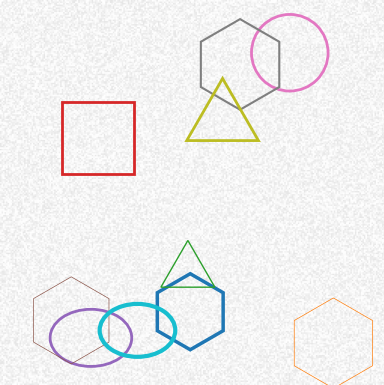[{"shape": "hexagon", "thickness": 2.5, "radius": 0.49, "center": [0.494, 0.19]}, {"shape": "hexagon", "thickness": 0.5, "radius": 0.59, "center": [0.866, 0.109]}, {"shape": "triangle", "thickness": 1, "radius": 0.4, "center": [0.488, 0.295]}, {"shape": "square", "thickness": 2, "radius": 0.47, "center": [0.254, 0.641]}, {"shape": "oval", "thickness": 2, "radius": 0.53, "center": [0.236, 0.122]}, {"shape": "hexagon", "thickness": 0.5, "radius": 0.57, "center": [0.185, 0.168]}, {"shape": "circle", "thickness": 2, "radius": 0.5, "center": [0.753, 0.863]}, {"shape": "hexagon", "thickness": 1.5, "radius": 0.59, "center": [0.624, 0.833]}, {"shape": "triangle", "thickness": 2, "radius": 0.54, "center": [0.578, 0.689]}, {"shape": "oval", "thickness": 3, "radius": 0.49, "center": [0.357, 0.142]}]